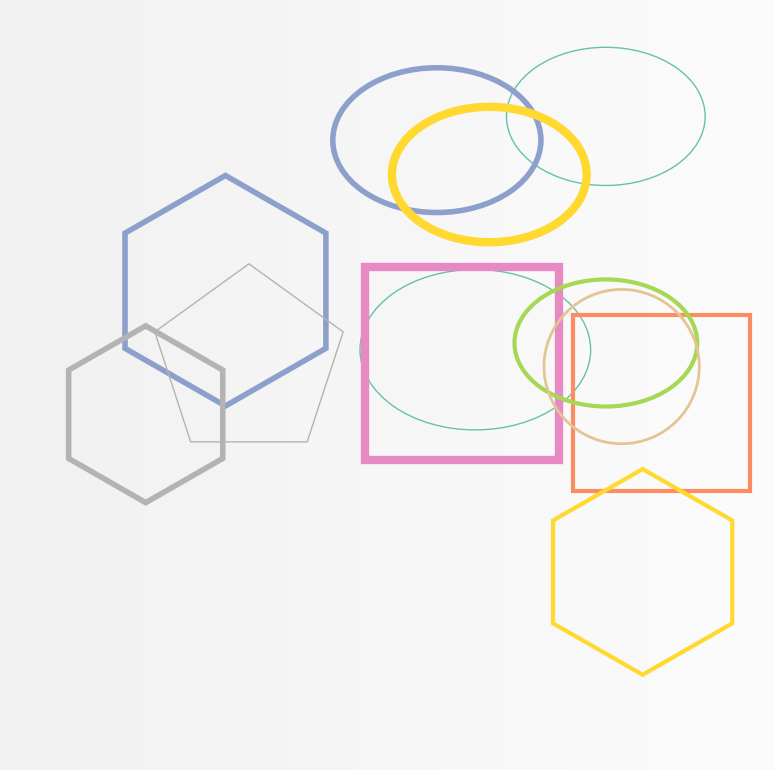[{"shape": "oval", "thickness": 0.5, "radius": 0.64, "center": [0.782, 0.849]}, {"shape": "oval", "thickness": 0.5, "radius": 0.74, "center": [0.613, 0.546]}, {"shape": "square", "thickness": 1.5, "radius": 0.57, "center": [0.854, 0.477]}, {"shape": "hexagon", "thickness": 2, "radius": 0.75, "center": [0.291, 0.622]}, {"shape": "oval", "thickness": 2, "radius": 0.67, "center": [0.564, 0.818]}, {"shape": "square", "thickness": 3, "radius": 0.63, "center": [0.596, 0.528]}, {"shape": "oval", "thickness": 1.5, "radius": 0.59, "center": [0.782, 0.555]}, {"shape": "oval", "thickness": 3, "radius": 0.63, "center": [0.631, 0.773]}, {"shape": "hexagon", "thickness": 1.5, "radius": 0.67, "center": [0.829, 0.257]}, {"shape": "circle", "thickness": 1, "radius": 0.5, "center": [0.802, 0.524]}, {"shape": "pentagon", "thickness": 0.5, "radius": 0.64, "center": [0.321, 0.53]}, {"shape": "hexagon", "thickness": 2, "radius": 0.57, "center": [0.188, 0.462]}]